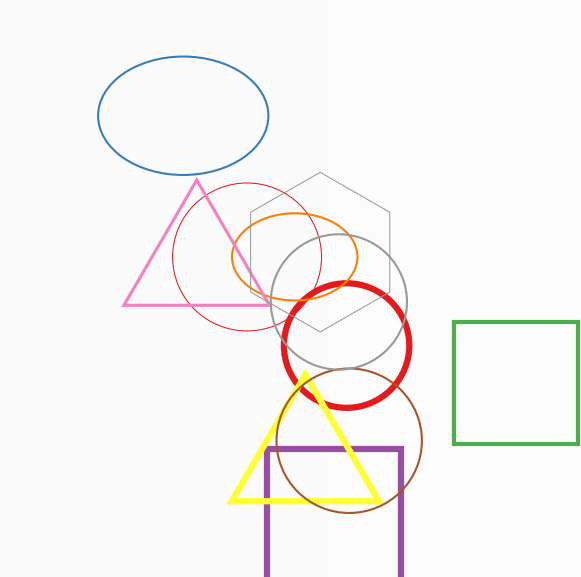[{"shape": "circle", "thickness": 3, "radius": 0.54, "center": [0.596, 0.401]}, {"shape": "circle", "thickness": 0.5, "radius": 0.64, "center": [0.425, 0.554]}, {"shape": "oval", "thickness": 1, "radius": 0.73, "center": [0.315, 0.799]}, {"shape": "square", "thickness": 2, "radius": 0.53, "center": [0.888, 0.336]}, {"shape": "square", "thickness": 3, "radius": 0.58, "center": [0.575, 0.105]}, {"shape": "oval", "thickness": 1, "radius": 0.54, "center": [0.507, 0.554]}, {"shape": "triangle", "thickness": 3, "radius": 0.73, "center": [0.525, 0.204]}, {"shape": "circle", "thickness": 1, "radius": 0.63, "center": [0.601, 0.236]}, {"shape": "triangle", "thickness": 1.5, "radius": 0.72, "center": [0.338, 0.543]}, {"shape": "circle", "thickness": 1, "radius": 0.59, "center": [0.583, 0.476]}, {"shape": "hexagon", "thickness": 0.5, "radius": 0.69, "center": [0.551, 0.563]}]